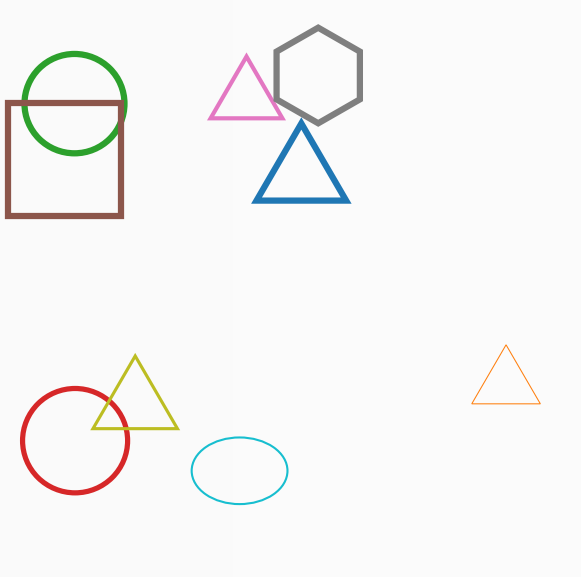[{"shape": "triangle", "thickness": 3, "radius": 0.45, "center": [0.518, 0.696]}, {"shape": "triangle", "thickness": 0.5, "radius": 0.34, "center": [0.871, 0.334]}, {"shape": "circle", "thickness": 3, "radius": 0.43, "center": [0.128, 0.82]}, {"shape": "circle", "thickness": 2.5, "radius": 0.45, "center": [0.129, 0.236]}, {"shape": "square", "thickness": 3, "radius": 0.49, "center": [0.112, 0.723]}, {"shape": "triangle", "thickness": 2, "radius": 0.36, "center": [0.424, 0.83]}, {"shape": "hexagon", "thickness": 3, "radius": 0.41, "center": [0.547, 0.868]}, {"shape": "triangle", "thickness": 1.5, "radius": 0.42, "center": [0.233, 0.299]}, {"shape": "oval", "thickness": 1, "radius": 0.41, "center": [0.412, 0.184]}]